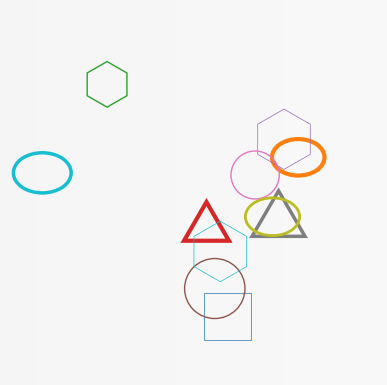[{"shape": "square", "thickness": 0.5, "radius": 0.3, "center": [0.586, 0.178]}, {"shape": "oval", "thickness": 3, "radius": 0.34, "center": [0.77, 0.591]}, {"shape": "hexagon", "thickness": 1, "radius": 0.3, "center": [0.276, 0.781]}, {"shape": "triangle", "thickness": 3, "radius": 0.33, "center": [0.533, 0.408]}, {"shape": "hexagon", "thickness": 0.5, "radius": 0.39, "center": [0.733, 0.638]}, {"shape": "circle", "thickness": 1, "radius": 0.39, "center": [0.554, 0.251]}, {"shape": "circle", "thickness": 1, "radius": 0.31, "center": [0.658, 0.545]}, {"shape": "triangle", "thickness": 2.5, "radius": 0.39, "center": [0.719, 0.426]}, {"shape": "oval", "thickness": 2, "radius": 0.35, "center": [0.703, 0.437]}, {"shape": "hexagon", "thickness": 0.5, "radius": 0.39, "center": [0.569, 0.347]}, {"shape": "oval", "thickness": 2.5, "radius": 0.37, "center": [0.109, 0.551]}]